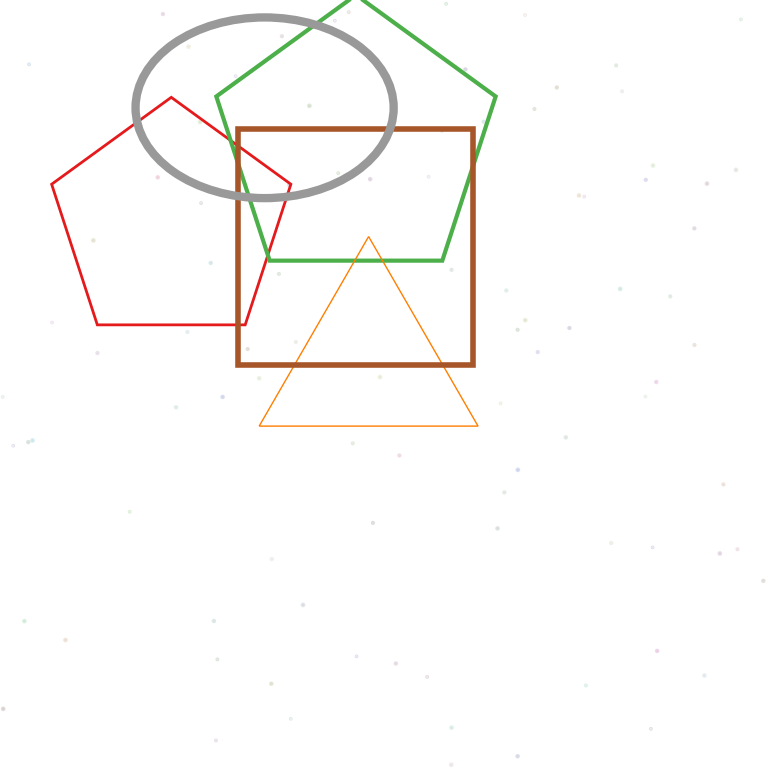[{"shape": "pentagon", "thickness": 1, "radius": 0.82, "center": [0.222, 0.71]}, {"shape": "pentagon", "thickness": 1.5, "radius": 0.95, "center": [0.462, 0.816]}, {"shape": "triangle", "thickness": 0.5, "radius": 0.82, "center": [0.479, 0.529]}, {"shape": "square", "thickness": 2, "radius": 0.76, "center": [0.461, 0.679]}, {"shape": "oval", "thickness": 3, "radius": 0.84, "center": [0.344, 0.86]}]